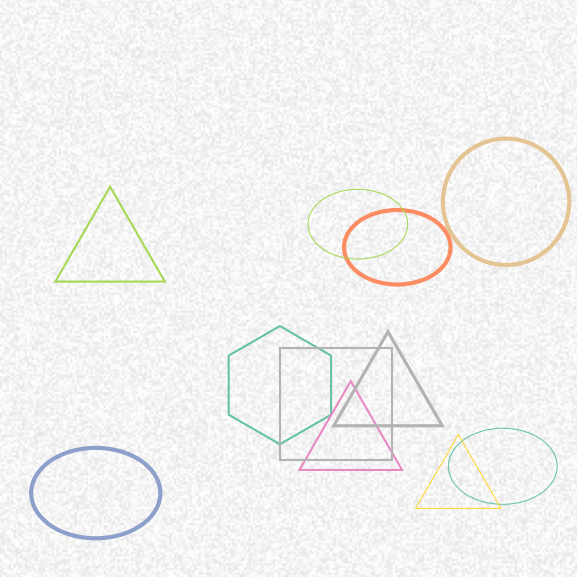[{"shape": "oval", "thickness": 0.5, "radius": 0.47, "center": [0.871, 0.192]}, {"shape": "hexagon", "thickness": 1, "radius": 0.51, "center": [0.485, 0.332]}, {"shape": "oval", "thickness": 2, "radius": 0.46, "center": [0.688, 0.571]}, {"shape": "oval", "thickness": 2, "radius": 0.56, "center": [0.166, 0.145]}, {"shape": "triangle", "thickness": 1, "radius": 0.51, "center": [0.607, 0.237]}, {"shape": "triangle", "thickness": 1, "radius": 0.55, "center": [0.191, 0.566]}, {"shape": "oval", "thickness": 0.5, "radius": 0.43, "center": [0.62, 0.611]}, {"shape": "triangle", "thickness": 0.5, "radius": 0.43, "center": [0.794, 0.161]}, {"shape": "circle", "thickness": 2, "radius": 0.55, "center": [0.876, 0.65]}, {"shape": "triangle", "thickness": 1.5, "radius": 0.54, "center": [0.672, 0.316]}, {"shape": "square", "thickness": 1, "radius": 0.48, "center": [0.582, 0.299]}]